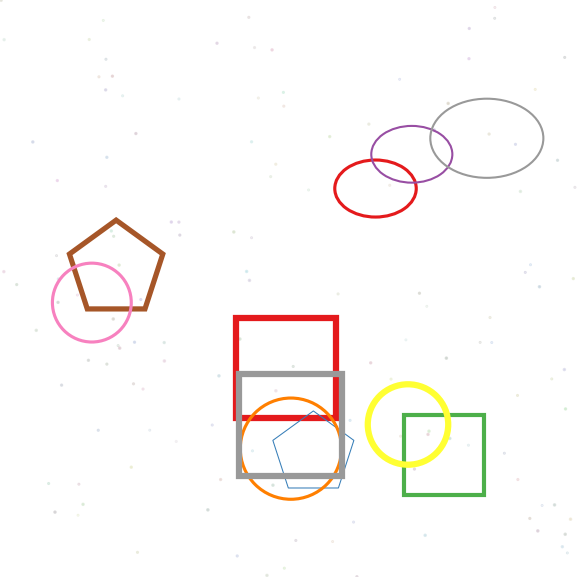[{"shape": "oval", "thickness": 1.5, "radius": 0.35, "center": [0.65, 0.673]}, {"shape": "square", "thickness": 3, "radius": 0.43, "center": [0.495, 0.362]}, {"shape": "pentagon", "thickness": 0.5, "radius": 0.37, "center": [0.543, 0.214]}, {"shape": "square", "thickness": 2, "radius": 0.35, "center": [0.769, 0.211]}, {"shape": "oval", "thickness": 1, "radius": 0.35, "center": [0.713, 0.732]}, {"shape": "circle", "thickness": 1.5, "radius": 0.44, "center": [0.504, 0.222]}, {"shape": "circle", "thickness": 3, "radius": 0.35, "center": [0.706, 0.264]}, {"shape": "pentagon", "thickness": 2.5, "radius": 0.42, "center": [0.201, 0.533]}, {"shape": "circle", "thickness": 1.5, "radius": 0.34, "center": [0.159, 0.475]}, {"shape": "oval", "thickness": 1, "radius": 0.49, "center": [0.843, 0.76]}, {"shape": "square", "thickness": 3, "radius": 0.44, "center": [0.503, 0.263]}]